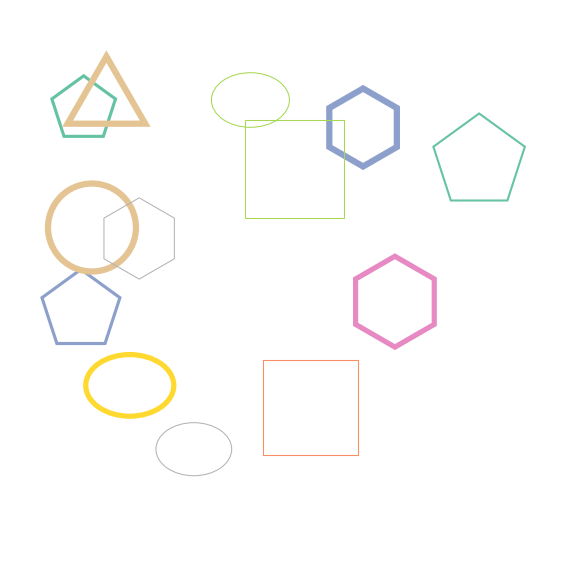[{"shape": "pentagon", "thickness": 1, "radius": 0.42, "center": [0.83, 0.719]}, {"shape": "pentagon", "thickness": 1.5, "radius": 0.29, "center": [0.145, 0.81]}, {"shape": "square", "thickness": 0.5, "radius": 0.41, "center": [0.538, 0.293]}, {"shape": "pentagon", "thickness": 1.5, "radius": 0.35, "center": [0.14, 0.462]}, {"shape": "hexagon", "thickness": 3, "radius": 0.34, "center": [0.629, 0.778]}, {"shape": "hexagon", "thickness": 2.5, "radius": 0.39, "center": [0.684, 0.477]}, {"shape": "oval", "thickness": 0.5, "radius": 0.34, "center": [0.434, 0.826]}, {"shape": "square", "thickness": 0.5, "radius": 0.43, "center": [0.51, 0.706]}, {"shape": "oval", "thickness": 2.5, "radius": 0.38, "center": [0.225, 0.332]}, {"shape": "triangle", "thickness": 3, "radius": 0.39, "center": [0.184, 0.824]}, {"shape": "circle", "thickness": 3, "radius": 0.38, "center": [0.159, 0.605]}, {"shape": "hexagon", "thickness": 0.5, "radius": 0.35, "center": [0.241, 0.586]}, {"shape": "oval", "thickness": 0.5, "radius": 0.33, "center": [0.336, 0.221]}]